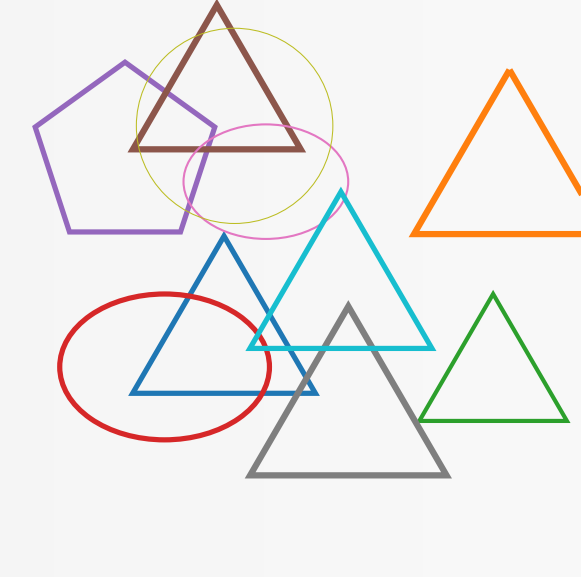[{"shape": "triangle", "thickness": 2.5, "radius": 0.91, "center": [0.385, 0.409]}, {"shape": "triangle", "thickness": 3, "radius": 0.95, "center": [0.877, 0.689]}, {"shape": "triangle", "thickness": 2, "radius": 0.73, "center": [0.848, 0.344]}, {"shape": "oval", "thickness": 2.5, "radius": 0.9, "center": [0.283, 0.364]}, {"shape": "pentagon", "thickness": 2.5, "radius": 0.81, "center": [0.215, 0.729]}, {"shape": "triangle", "thickness": 3, "radius": 0.83, "center": [0.373, 0.824]}, {"shape": "oval", "thickness": 1, "radius": 0.71, "center": [0.457, 0.685]}, {"shape": "triangle", "thickness": 3, "radius": 0.98, "center": [0.599, 0.274]}, {"shape": "circle", "thickness": 0.5, "radius": 0.85, "center": [0.404, 0.781]}, {"shape": "triangle", "thickness": 2.5, "radius": 0.9, "center": [0.587, 0.486]}]